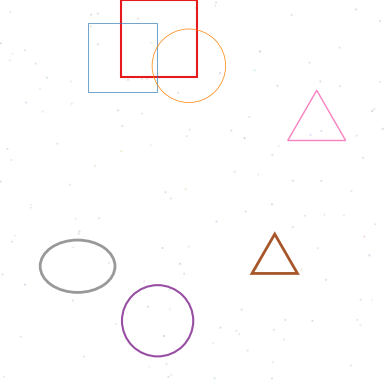[{"shape": "square", "thickness": 1.5, "radius": 0.5, "center": [0.412, 0.9]}, {"shape": "square", "thickness": 0.5, "radius": 0.45, "center": [0.318, 0.851]}, {"shape": "circle", "thickness": 1.5, "radius": 0.46, "center": [0.409, 0.167]}, {"shape": "circle", "thickness": 0.5, "radius": 0.48, "center": [0.491, 0.829]}, {"shape": "triangle", "thickness": 2, "radius": 0.34, "center": [0.714, 0.324]}, {"shape": "triangle", "thickness": 1, "radius": 0.43, "center": [0.823, 0.679]}, {"shape": "oval", "thickness": 2, "radius": 0.49, "center": [0.202, 0.308]}]